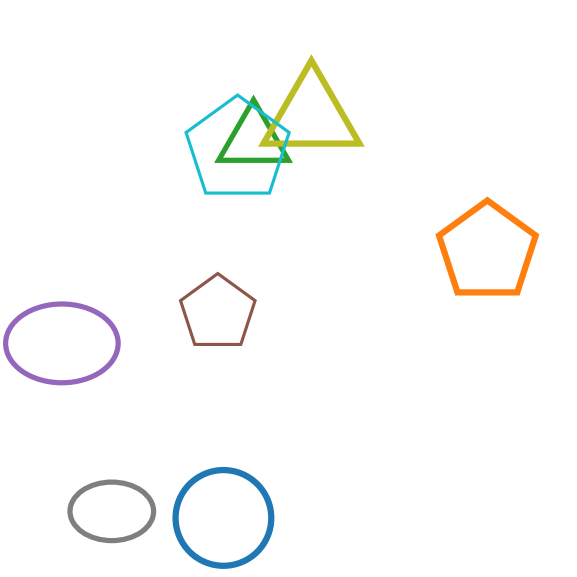[{"shape": "circle", "thickness": 3, "radius": 0.41, "center": [0.387, 0.102]}, {"shape": "pentagon", "thickness": 3, "radius": 0.44, "center": [0.844, 0.564]}, {"shape": "triangle", "thickness": 2.5, "radius": 0.35, "center": [0.439, 0.757]}, {"shape": "oval", "thickness": 2.5, "radius": 0.49, "center": [0.107, 0.405]}, {"shape": "pentagon", "thickness": 1.5, "radius": 0.34, "center": [0.377, 0.458]}, {"shape": "oval", "thickness": 2.5, "radius": 0.36, "center": [0.194, 0.114]}, {"shape": "triangle", "thickness": 3, "radius": 0.48, "center": [0.539, 0.798]}, {"shape": "pentagon", "thickness": 1.5, "radius": 0.47, "center": [0.411, 0.741]}]